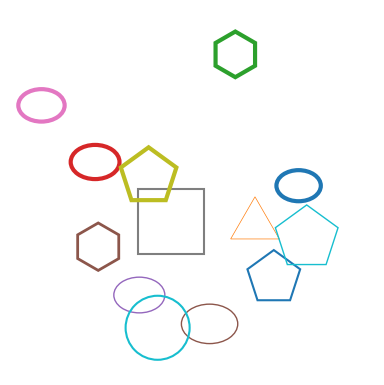[{"shape": "oval", "thickness": 3, "radius": 0.29, "center": [0.776, 0.518]}, {"shape": "pentagon", "thickness": 1.5, "radius": 0.36, "center": [0.711, 0.278]}, {"shape": "triangle", "thickness": 0.5, "radius": 0.36, "center": [0.662, 0.416]}, {"shape": "hexagon", "thickness": 3, "radius": 0.3, "center": [0.611, 0.859]}, {"shape": "oval", "thickness": 3, "radius": 0.32, "center": [0.247, 0.579]}, {"shape": "oval", "thickness": 1, "radius": 0.33, "center": [0.362, 0.234]}, {"shape": "hexagon", "thickness": 2, "radius": 0.31, "center": [0.255, 0.359]}, {"shape": "oval", "thickness": 1, "radius": 0.37, "center": [0.544, 0.159]}, {"shape": "oval", "thickness": 3, "radius": 0.3, "center": [0.108, 0.726]}, {"shape": "square", "thickness": 1.5, "radius": 0.43, "center": [0.444, 0.424]}, {"shape": "pentagon", "thickness": 3, "radius": 0.38, "center": [0.386, 0.541]}, {"shape": "pentagon", "thickness": 1, "radius": 0.43, "center": [0.797, 0.382]}, {"shape": "circle", "thickness": 1.5, "radius": 0.42, "center": [0.409, 0.149]}]